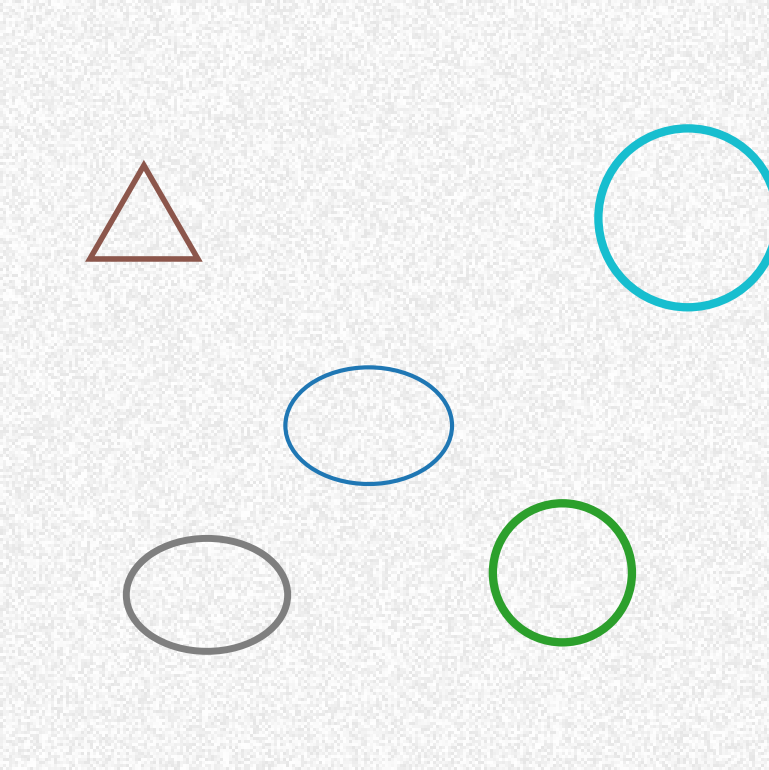[{"shape": "oval", "thickness": 1.5, "radius": 0.54, "center": [0.479, 0.447]}, {"shape": "circle", "thickness": 3, "radius": 0.45, "center": [0.73, 0.256]}, {"shape": "triangle", "thickness": 2, "radius": 0.41, "center": [0.187, 0.704]}, {"shape": "oval", "thickness": 2.5, "radius": 0.52, "center": [0.269, 0.227]}, {"shape": "circle", "thickness": 3, "radius": 0.58, "center": [0.893, 0.717]}]